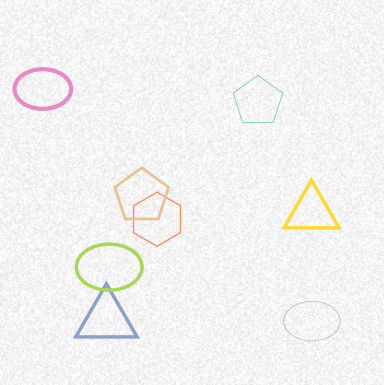[{"shape": "pentagon", "thickness": 0.5, "radius": 0.34, "center": [0.67, 0.737]}, {"shape": "hexagon", "thickness": 1, "radius": 0.35, "center": [0.408, 0.431]}, {"shape": "triangle", "thickness": 2.5, "radius": 0.46, "center": [0.276, 0.171]}, {"shape": "oval", "thickness": 3, "radius": 0.37, "center": [0.111, 0.769]}, {"shape": "oval", "thickness": 2.5, "radius": 0.43, "center": [0.284, 0.306]}, {"shape": "triangle", "thickness": 2.5, "radius": 0.41, "center": [0.809, 0.45]}, {"shape": "pentagon", "thickness": 2, "radius": 0.37, "center": [0.368, 0.491]}, {"shape": "oval", "thickness": 0.5, "radius": 0.37, "center": [0.81, 0.166]}]